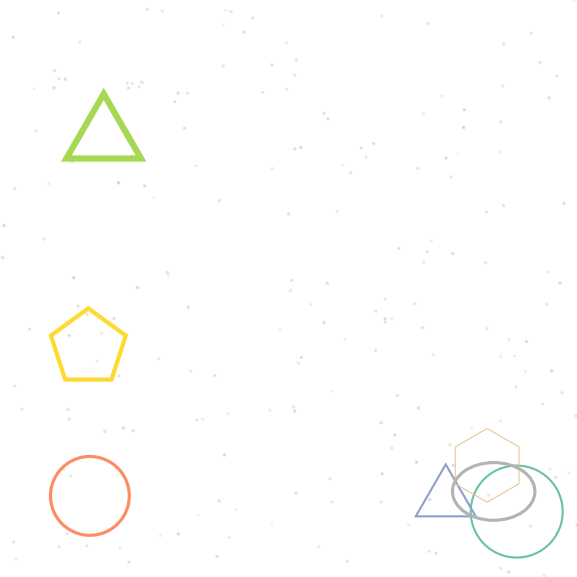[{"shape": "circle", "thickness": 1, "radius": 0.4, "center": [0.895, 0.113]}, {"shape": "circle", "thickness": 1.5, "radius": 0.34, "center": [0.156, 0.14]}, {"shape": "triangle", "thickness": 1, "radius": 0.3, "center": [0.772, 0.135]}, {"shape": "triangle", "thickness": 3, "radius": 0.37, "center": [0.18, 0.762]}, {"shape": "pentagon", "thickness": 2, "radius": 0.34, "center": [0.153, 0.397]}, {"shape": "hexagon", "thickness": 0.5, "radius": 0.32, "center": [0.844, 0.193]}, {"shape": "oval", "thickness": 1.5, "radius": 0.36, "center": [0.855, 0.148]}]